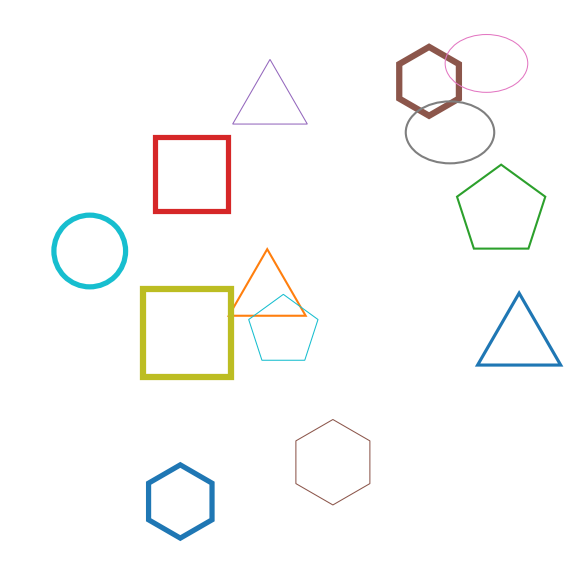[{"shape": "hexagon", "thickness": 2.5, "radius": 0.32, "center": [0.312, 0.131]}, {"shape": "triangle", "thickness": 1.5, "radius": 0.42, "center": [0.899, 0.409]}, {"shape": "triangle", "thickness": 1, "radius": 0.38, "center": [0.463, 0.491]}, {"shape": "pentagon", "thickness": 1, "radius": 0.4, "center": [0.868, 0.634]}, {"shape": "square", "thickness": 2.5, "radius": 0.32, "center": [0.332, 0.698]}, {"shape": "triangle", "thickness": 0.5, "radius": 0.37, "center": [0.468, 0.822]}, {"shape": "hexagon", "thickness": 0.5, "radius": 0.37, "center": [0.576, 0.199]}, {"shape": "hexagon", "thickness": 3, "radius": 0.3, "center": [0.743, 0.858]}, {"shape": "oval", "thickness": 0.5, "radius": 0.36, "center": [0.842, 0.889]}, {"shape": "oval", "thickness": 1, "radius": 0.38, "center": [0.779, 0.77]}, {"shape": "square", "thickness": 3, "radius": 0.38, "center": [0.324, 0.422]}, {"shape": "pentagon", "thickness": 0.5, "radius": 0.32, "center": [0.491, 0.426]}, {"shape": "circle", "thickness": 2.5, "radius": 0.31, "center": [0.155, 0.564]}]